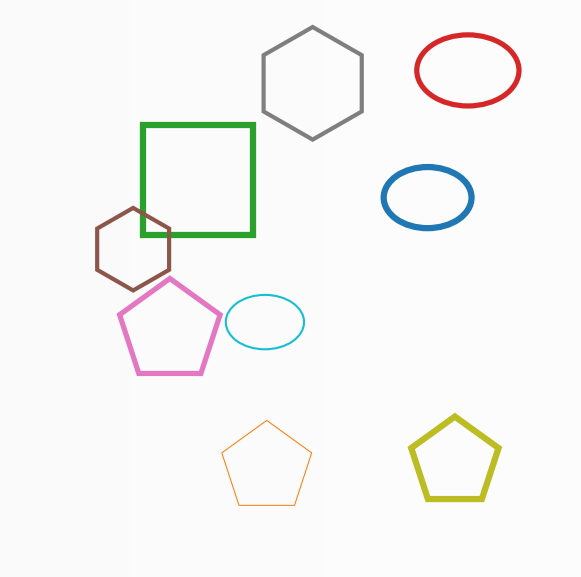[{"shape": "oval", "thickness": 3, "radius": 0.38, "center": [0.736, 0.657]}, {"shape": "pentagon", "thickness": 0.5, "radius": 0.41, "center": [0.459, 0.19]}, {"shape": "square", "thickness": 3, "radius": 0.47, "center": [0.34, 0.688]}, {"shape": "oval", "thickness": 2.5, "radius": 0.44, "center": [0.805, 0.877]}, {"shape": "hexagon", "thickness": 2, "radius": 0.36, "center": [0.229, 0.568]}, {"shape": "pentagon", "thickness": 2.5, "radius": 0.45, "center": [0.292, 0.426]}, {"shape": "hexagon", "thickness": 2, "radius": 0.49, "center": [0.538, 0.855]}, {"shape": "pentagon", "thickness": 3, "radius": 0.39, "center": [0.783, 0.199]}, {"shape": "oval", "thickness": 1, "radius": 0.34, "center": [0.456, 0.441]}]